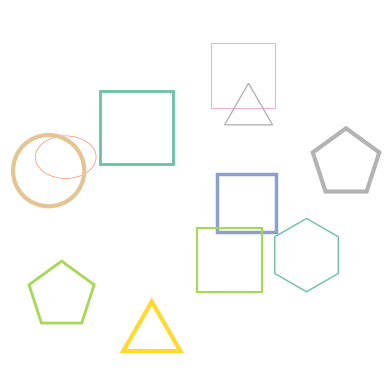[{"shape": "square", "thickness": 2, "radius": 0.48, "center": [0.354, 0.669]}, {"shape": "hexagon", "thickness": 1, "radius": 0.48, "center": [0.796, 0.337]}, {"shape": "oval", "thickness": 0.5, "radius": 0.39, "center": [0.171, 0.592]}, {"shape": "square", "thickness": 2.5, "radius": 0.38, "center": [0.64, 0.472]}, {"shape": "square", "thickness": 0.5, "radius": 0.42, "center": [0.632, 0.804]}, {"shape": "square", "thickness": 1.5, "radius": 0.42, "center": [0.596, 0.325]}, {"shape": "pentagon", "thickness": 2, "radius": 0.44, "center": [0.16, 0.233]}, {"shape": "triangle", "thickness": 3, "radius": 0.43, "center": [0.394, 0.131]}, {"shape": "circle", "thickness": 3, "radius": 0.46, "center": [0.126, 0.557]}, {"shape": "triangle", "thickness": 1, "radius": 0.36, "center": [0.646, 0.712]}, {"shape": "pentagon", "thickness": 3, "radius": 0.45, "center": [0.899, 0.576]}]